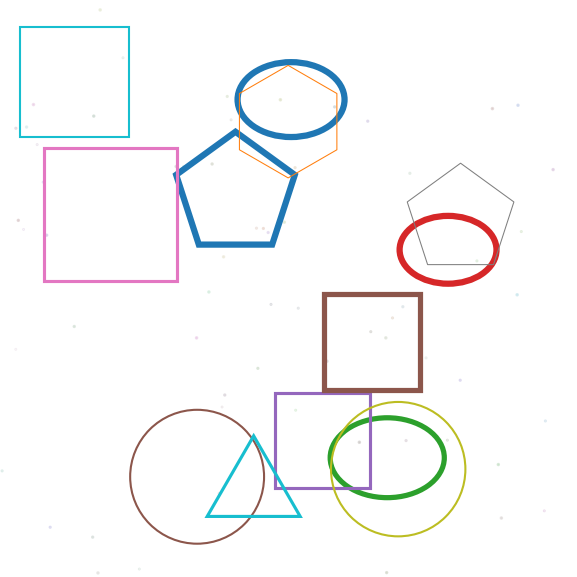[{"shape": "pentagon", "thickness": 3, "radius": 0.54, "center": [0.408, 0.663]}, {"shape": "oval", "thickness": 3, "radius": 0.46, "center": [0.504, 0.827]}, {"shape": "hexagon", "thickness": 0.5, "radius": 0.49, "center": [0.499, 0.788]}, {"shape": "oval", "thickness": 2.5, "radius": 0.49, "center": [0.671, 0.207]}, {"shape": "oval", "thickness": 3, "radius": 0.42, "center": [0.776, 0.567]}, {"shape": "square", "thickness": 1.5, "radius": 0.41, "center": [0.558, 0.237]}, {"shape": "square", "thickness": 2.5, "radius": 0.42, "center": [0.643, 0.407]}, {"shape": "circle", "thickness": 1, "radius": 0.58, "center": [0.341, 0.174]}, {"shape": "square", "thickness": 1.5, "radius": 0.58, "center": [0.191, 0.628]}, {"shape": "pentagon", "thickness": 0.5, "radius": 0.49, "center": [0.798, 0.619]}, {"shape": "circle", "thickness": 1, "radius": 0.58, "center": [0.69, 0.187]}, {"shape": "square", "thickness": 1, "radius": 0.47, "center": [0.129, 0.857]}, {"shape": "triangle", "thickness": 1.5, "radius": 0.46, "center": [0.439, 0.151]}]